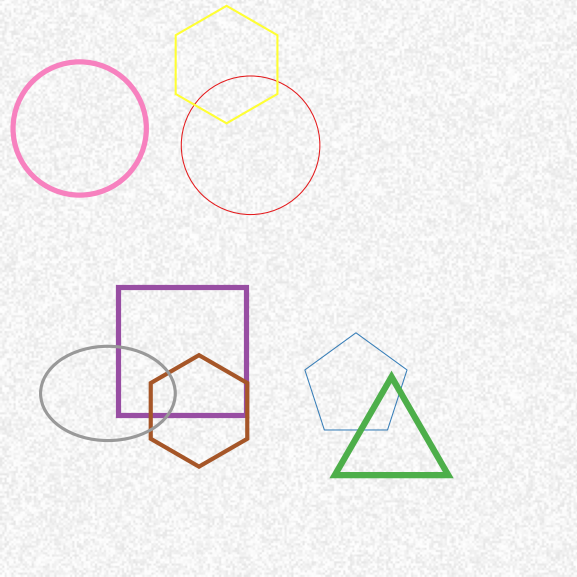[{"shape": "circle", "thickness": 0.5, "radius": 0.6, "center": [0.434, 0.748]}, {"shape": "pentagon", "thickness": 0.5, "radius": 0.47, "center": [0.616, 0.33]}, {"shape": "triangle", "thickness": 3, "radius": 0.57, "center": [0.678, 0.233]}, {"shape": "square", "thickness": 2.5, "radius": 0.56, "center": [0.315, 0.392]}, {"shape": "hexagon", "thickness": 1, "radius": 0.51, "center": [0.392, 0.887]}, {"shape": "hexagon", "thickness": 2, "radius": 0.48, "center": [0.345, 0.288]}, {"shape": "circle", "thickness": 2.5, "radius": 0.58, "center": [0.138, 0.777]}, {"shape": "oval", "thickness": 1.5, "radius": 0.58, "center": [0.187, 0.318]}]